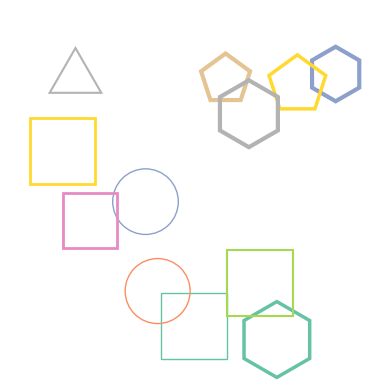[{"shape": "hexagon", "thickness": 2.5, "radius": 0.49, "center": [0.719, 0.118]}, {"shape": "square", "thickness": 1, "radius": 0.43, "center": [0.504, 0.154]}, {"shape": "circle", "thickness": 1, "radius": 0.42, "center": [0.409, 0.244]}, {"shape": "circle", "thickness": 1, "radius": 0.43, "center": [0.378, 0.476]}, {"shape": "hexagon", "thickness": 3, "radius": 0.35, "center": [0.872, 0.808]}, {"shape": "square", "thickness": 2, "radius": 0.35, "center": [0.234, 0.427]}, {"shape": "square", "thickness": 1.5, "radius": 0.43, "center": [0.676, 0.264]}, {"shape": "pentagon", "thickness": 2.5, "radius": 0.39, "center": [0.772, 0.78]}, {"shape": "square", "thickness": 2, "radius": 0.43, "center": [0.162, 0.607]}, {"shape": "pentagon", "thickness": 3, "radius": 0.33, "center": [0.586, 0.794]}, {"shape": "hexagon", "thickness": 3, "radius": 0.43, "center": [0.647, 0.705]}, {"shape": "triangle", "thickness": 1.5, "radius": 0.39, "center": [0.196, 0.798]}]